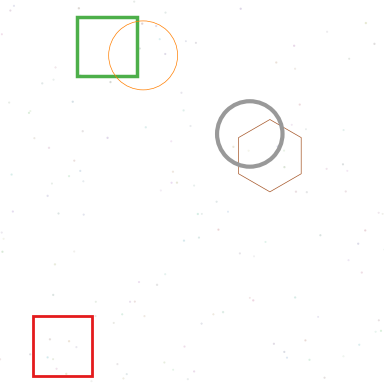[{"shape": "square", "thickness": 2, "radius": 0.39, "center": [0.162, 0.102]}, {"shape": "square", "thickness": 2.5, "radius": 0.39, "center": [0.278, 0.88]}, {"shape": "circle", "thickness": 0.5, "radius": 0.45, "center": [0.372, 0.856]}, {"shape": "hexagon", "thickness": 0.5, "radius": 0.47, "center": [0.701, 0.596]}, {"shape": "circle", "thickness": 3, "radius": 0.43, "center": [0.649, 0.652]}]